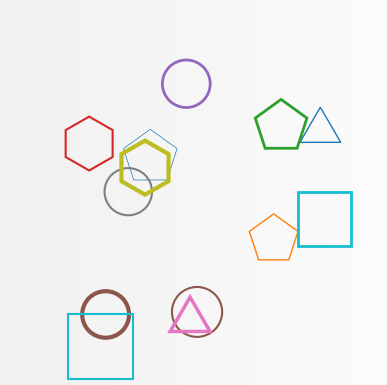[{"shape": "triangle", "thickness": 1, "radius": 0.3, "center": [0.827, 0.661]}, {"shape": "pentagon", "thickness": 0.5, "radius": 0.36, "center": [0.388, 0.591]}, {"shape": "pentagon", "thickness": 1, "radius": 0.33, "center": [0.706, 0.379]}, {"shape": "pentagon", "thickness": 2, "radius": 0.35, "center": [0.725, 0.672]}, {"shape": "hexagon", "thickness": 1.5, "radius": 0.35, "center": [0.23, 0.627]}, {"shape": "circle", "thickness": 2, "radius": 0.31, "center": [0.481, 0.782]}, {"shape": "circle", "thickness": 1.5, "radius": 0.32, "center": [0.509, 0.19]}, {"shape": "circle", "thickness": 3, "radius": 0.3, "center": [0.273, 0.183]}, {"shape": "triangle", "thickness": 2.5, "radius": 0.3, "center": [0.491, 0.169]}, {"shape": "circle", "thickness": 1.5, "radius": 0.31, "center": [0.331, 0.502]}, {"shape": "hexagon", "thickness": 3, "radius": 0.35, "center": [0.374, 0.565]}, {"shape": "square", "thickness": 1.5, "radius": 0.42, "center": [0.26, 0.1]}, {"shape": "square", "thickness": 2, "radius": 0.35, "center": [0.838, 0.431]}]